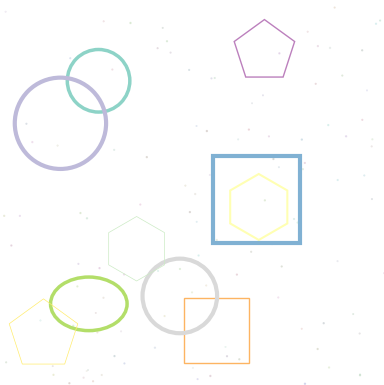[{"shape": "circle", "thickness": 2.5, "radius": 0.41, "center": [0.256, 0.79]}, {"shape": "hexagon", "thickness": 1.5, "radius": 0.43, "center": [0.672, 0.462]}, {"shape": "circle", "thickness": 3, "radius": 0.59, "center": [0.157, 0.68]}, {"shape": "square", "thickness": 3, "radius": 0.57, "center": [0.667, 0.482]}, {"shape": "square", "thickness": 1, "radius": 0.42, "center": [0.562, 0.142]}, {"shape": "oval", "thickness": 2.5, "radius": 0.5, "center": [0.231, 0.211]}, {"shape": "circle", "thickness": 3, "radius": 0.48, "center": [0.467, 0.231]}, {"shape": "pentagon", "thickness": 1, "radius": 0.41, "center": [0.687, 0.867]}, {"shape": "hexagon", "thickness": 0.5, "radius": 0.42, "center": [0.355, 0.354]}, {"shape": "pentagon", "thickness": 0.5, "radius": 0.47, "center": [0.113, 0.13]}]